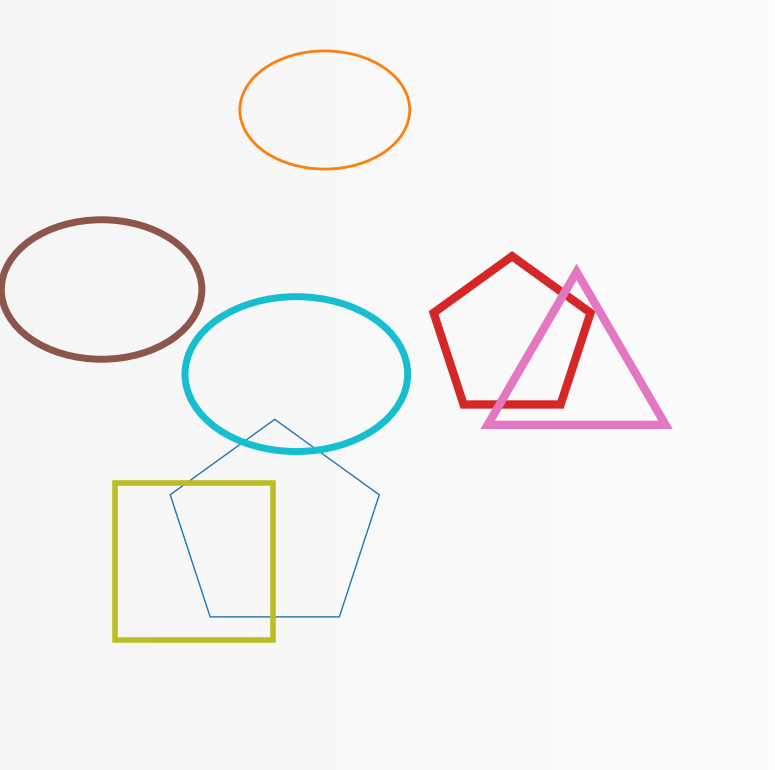[{"shape": "pentagon", "thickness": 0.5, "radius": 0.71, "center": [0.355, 0.314]}, {"shape": "oval", "thickness": 1, "radius": 0.55, "center": [0.419, 0.857]}, {"shape": "pentagon", "thickness": 3, "radius": 0.53, "center": [0.661, 0.561]}, {"shape": "oval", "thickness": 2.5, "radius": 0.65, "center": [0.131, 0.624]}, {"shape": "triangle", "thickness": 3, "radius": 0.66, "center": [0.744, 0.514]}, {"shape": "square", "thickness": 2, "radius": 0.51, "center": [0.251, 0.271]}, {"shape": "oval", "thickness": 2.5, "radius": 0.72, "center": [0.382, 0.514]}]